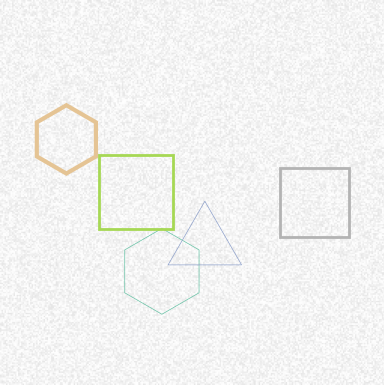[{"shape": "hexagon", "thickness": 0.5, "radius": 0.56, "center": [0.421, 0.295]}, {"shape": "triangle", "thickness": 0.5, "radius": 0.55, "center": [0.532, 0.367]}, {"shape": "square", "thickness": 2, "radius": 0.48, "center": [0.352, 0.502]}, {"shape": "hexagon", "thickness": 3, "radius": 0.44, "center": [0.172, 0.638]}, {"shape": "square", "thickness": 2, "radius": 0.45, "center": [0.817, 0.473]}]